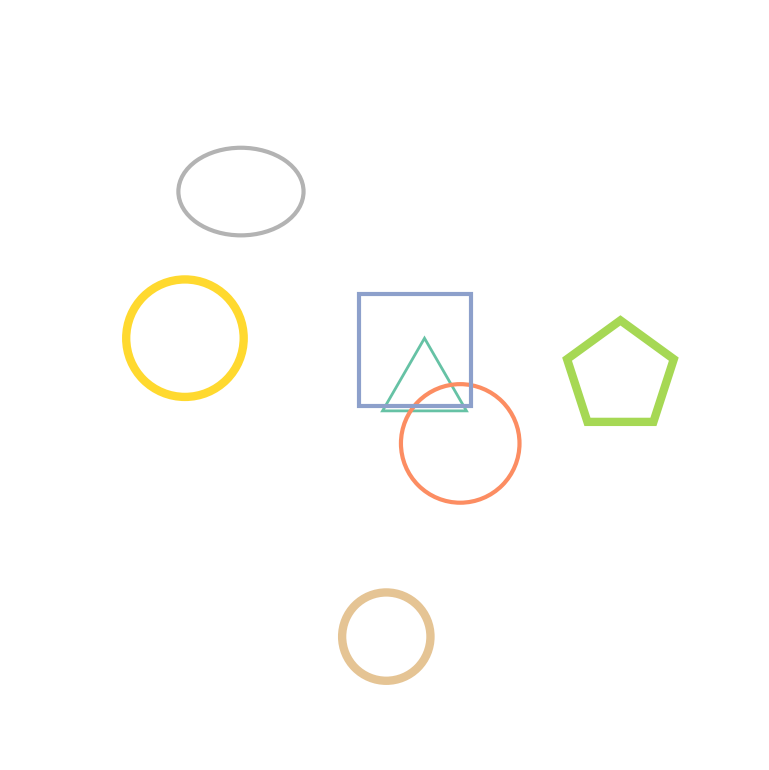[{"shape": "triangle", "thickness": 1, "radius": 0.31, "center": [0.551, 0.498]}, {"shape": "circle", "thickness": 1.5, "radius": 0.38, "center": [0.598, 0.424]}, {"shape": "square", "thickness": 1.5, "radius": 0.36, "center": [0.539, 0.545]}, {"shape": "pentagon", "thickness": 3, "radius": 0.36, "center": [0.806, 0.511]}, {"shape": "circle", "thickness": 3, "radius": 0.38, "center": [0.24, 0.561]}, {"shape": "circle", "thickness": 3, "radius": 0.29, "center": [0.502, 0.173]}, {"shape": "oval", "thickness": 1.5, "radius": 0.41, "center": [0.313, 0.751]}]